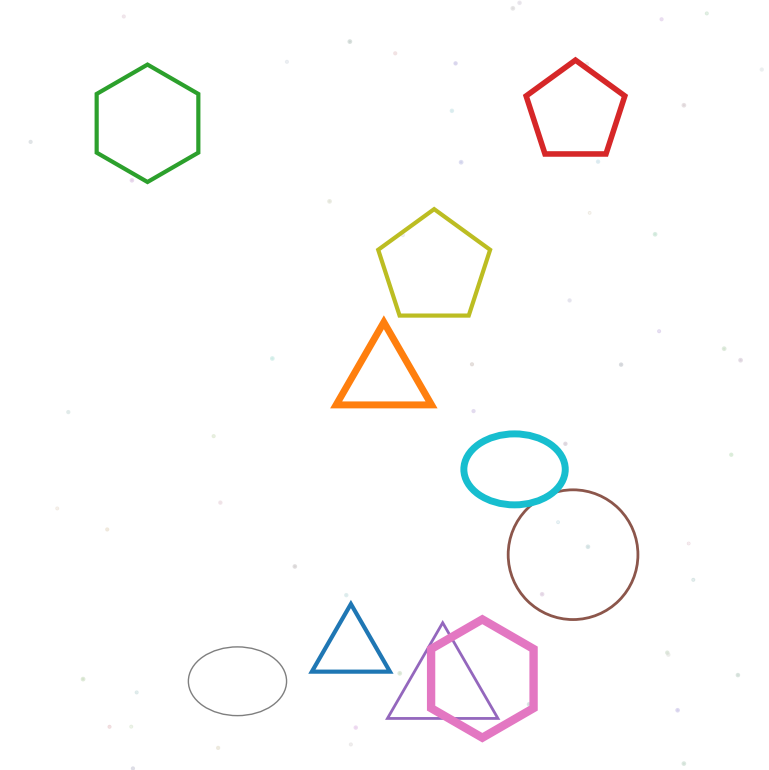[{"shape": "triangle", "thickness": 1.5, "radius": 0.29, "center": [0.456, 0.157]}, {"shape": "triangle", "thickness": 2.5, "radius": 0.36, "center": [0.499, 0.51]}, {"shape": "hexagon", "thickness": 1.5, "radius": 0.38, "center": [0.192, 0.84]}, {"shape": "pentagon", "thickness": 2, "radius": 0.34, "center": [0.747, 0.855]}, {"shape": "triangle", "thickness": 1, "radius": 0.41, "center": [0.575, 0.108]}, {"shape": "circle", "thickness": 1, "radius": 0.42, "center": [0.744, 0.28]}, {"shape": "hexagon", "thickness": 3, "radius": 0.38, "center": [0.626, 0.119]}, {"shape": "oval", "thickness": 0.5, "radius": 0.32, "center": [0.308, 0.115]}, {"shape": "pentagon", "thickness": 1.5, "radius": 0.38, "center": [0.564, 0.652]}, {"shape": "oval", "thickness": 2.5, "radius": 0.33, "center": [0.668, 0.39]}]